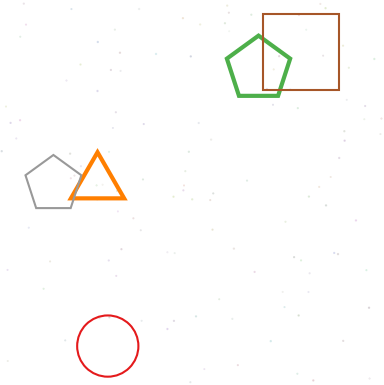[{"shape": "circle", "thickness": 1.5, "radius": 0.4, "center": [0.28, 0.101]}, {"shape": "pentagon", "thickness": 3, "radius": 0.43, "center": [0.671, 0.821]}, {"shape": "triangle", "thickness": 3, "radius": 0.4, "center": [0.253, 0.525]}, {"shape": "square", "thickness": 1.5, "radius": 0.49, "center": [0.781, 0.864]}, {"shape": "pentagon", "thickness": 1.5, "radius": 0.38, "center": [0.139, 0.521]}]